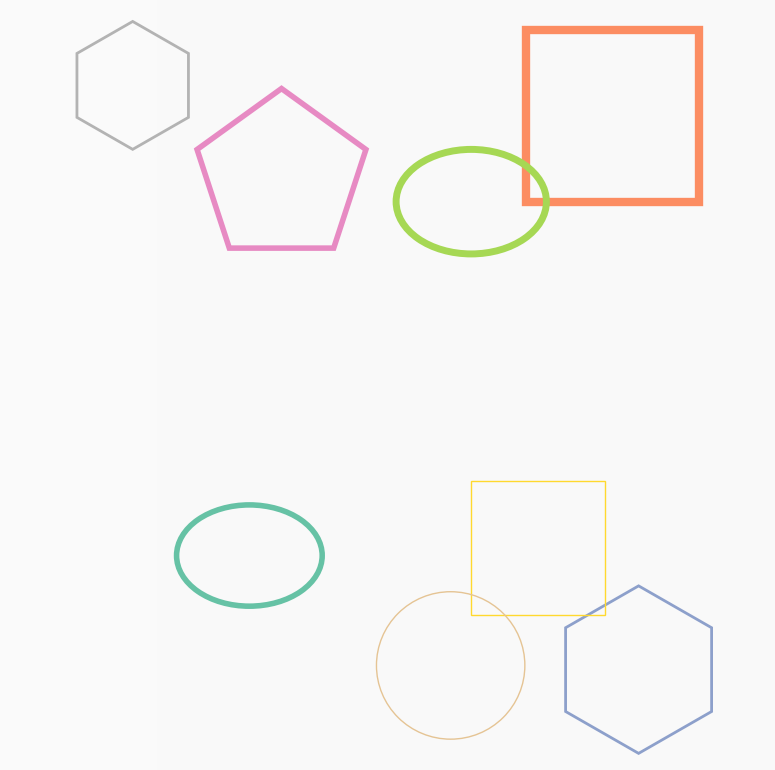[{"shape": "oval", "thickness": 2, "radius": 0.47, "center": [0.322, 0.279]}, {"shape": "square", "thickness": 3, "radius": 0.56, "center": [0.791, 0.849]}, {"shape": "hexagon", "thickness": 1, "radius": 0.54, "center": [0.824, 0.13]}, {"shape": "pentagon", "thickness": 2, "radius": 0.57, "center": [0.363, 0.77]}, {"shape": "oval", "thickness": 2.5, "radius": 0.48, "center": [0.608, 0.738]}, {"shape": "square", "thickness": 0.5, "radius": 0.43, "center": [0.694, 0.288]}, {"shape": "circle", "thickness": 0.5, "radius": 0.48, "center": [0.581, 0.136]}, {"shape": "hexagon", "thickness": 1, "radius": 0.42, "center": [0.171, 0.889]}]